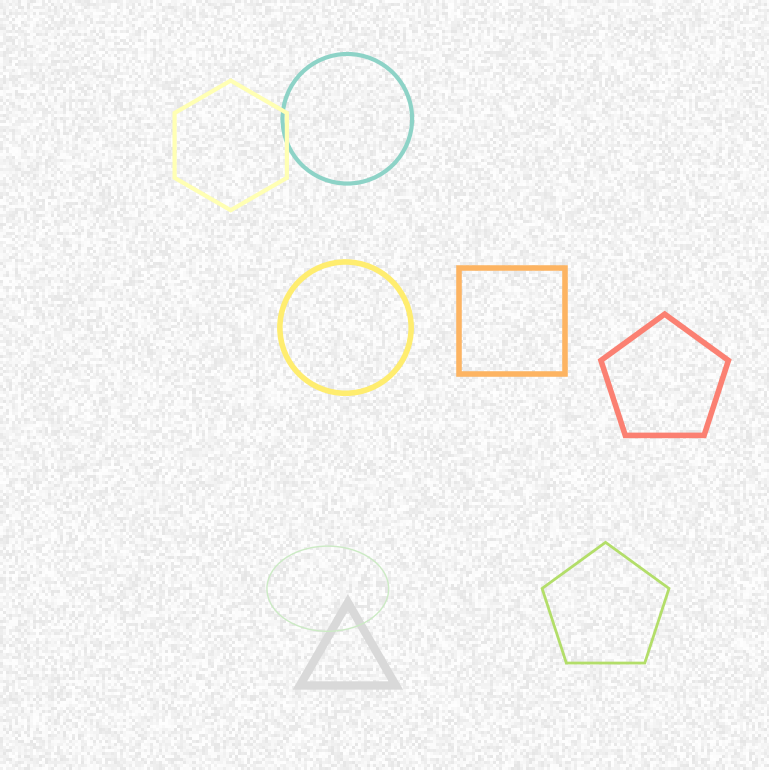[{"shape": "circle", "thickness": 1.5, "radius": 0.42, "center": [0.451, 0.846]}, {"shape": "hexagon", "thickness": 1.5, "radius": 0.42, "center": [0.3, 0.811]}, {"shape": "pentagon", "thickness": 2, "radius": 0.44, "center": [0.863, 0.505]}, {"shape": "square", "thickness": 2, "radius": 0.34, "center": [0.666, 0.583]}, {"shape": "pentagon", "thickness": 1, "radius": 0.43, "center": [0.786, 0.209]}, {"shape": "triangle", "thickness": 3, "radius": 0.36, "center": [0.452, 0.146]}, {"shape": "oval", "thickness": 0.5, "radius": 0.4, "center": [0.426, 0.235]}, {"shape": "circle", "thickness": 2, "radius": 0.43, "center": [0.449, 0.575]}]